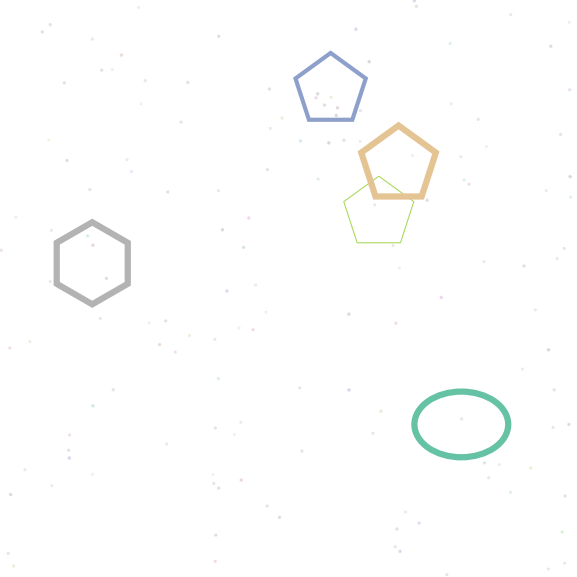[{"shape": "oval", "thickness": 3, "radius": 0.41, "center": [0.799, 0.264]}, {"shape": "pentagon", "thickness": 2, "radius": 0.32, "center": [0.572, 0.843]}, {"shape": "pentagon", "thickness": 0.5, "radius": 0.32, "center": [0.656, 0.63]}, {"shape": "pentagon", "thickness": 3, "radius": 0.34, "center": [0.69, 0.714]}, {"shape": "hexagon", "thickness": 3, "radius": 0.36, "center": [0.16, 0.543]}]